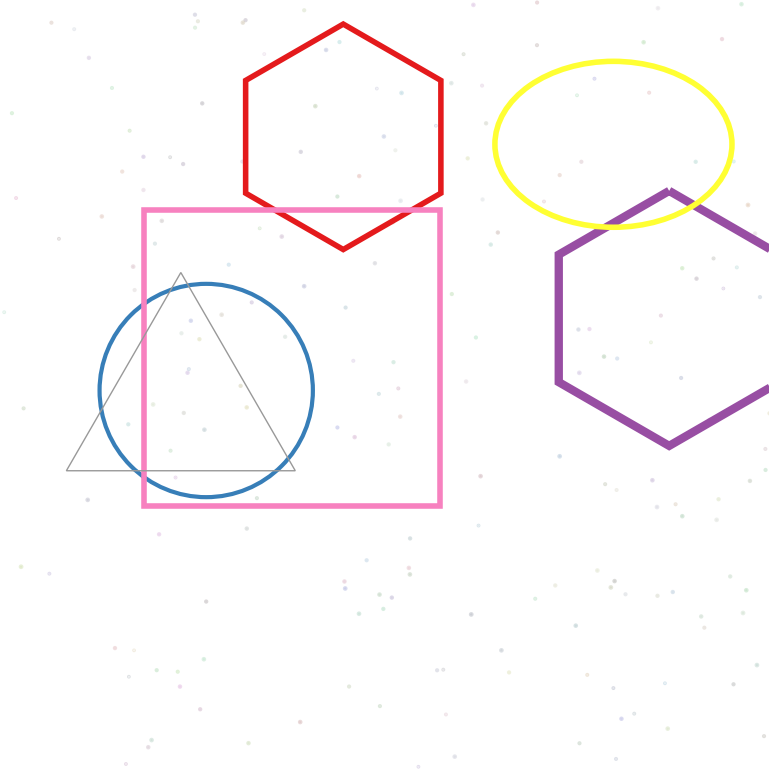[{"shape": "hexagon", "thickness": 2, "radius": 0.73, "center": [0.446, 0.822]}, {"shape": "circle", "thickness": 1.5, "radius": 0.69, "center": [0.268, 0.493]}, {"shape": "hexagon", "thickness": 3, "radius": 0.83, "center": [0.869, 0.587]}, {"shape": "oval", "thickness": 2, "radius": 0.77, "center": [0.797, 0.813]}, {"shape": "square", "thickness": 2, "radius": 0.96, "center": [0.379, 0.535]}, {"shape": "triangle", "thickness": 0.5, "radius": 0.86, "center": [0.235, 0.474]}]